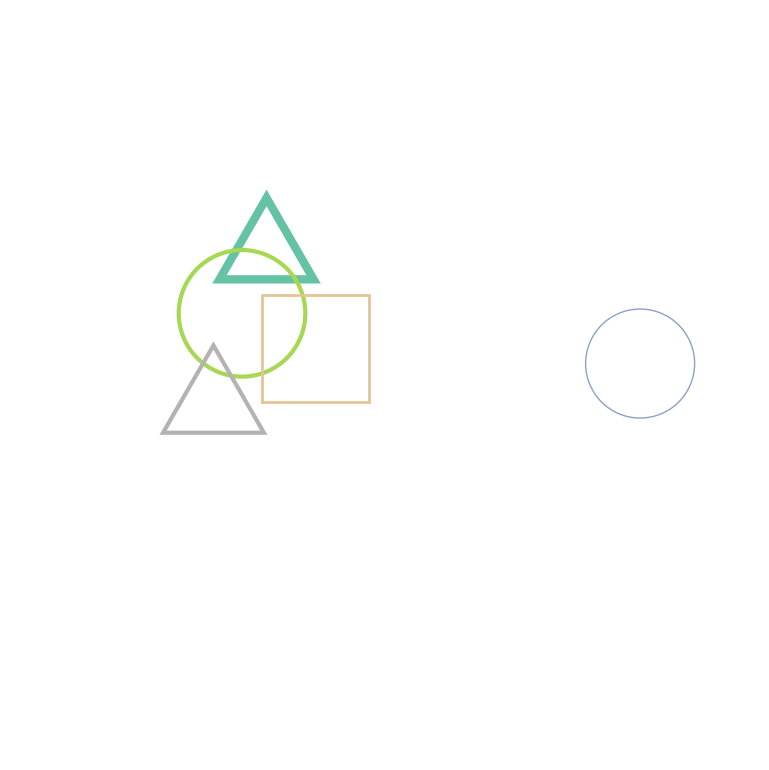[{"shape": "triangle", "thickness": 3, "radius": 0.35, "center": [0.346, 0.672]}, {"shape": "circle", "thickness": 0.5, "radius": 0.35, "center": [0.831, 0.528]}, {"shape": "circle", "thickness": 1.5, "radius": 0.41, "center": [0.314, 0.593]}, {"shape": "square", "thickness": 1, "radius": 0.35, "center": [0.41, 0.547]}, {"shape": "triangle", "thickness": 1.5, "radius": 0.38, "center": [0.277, 0.476]}]